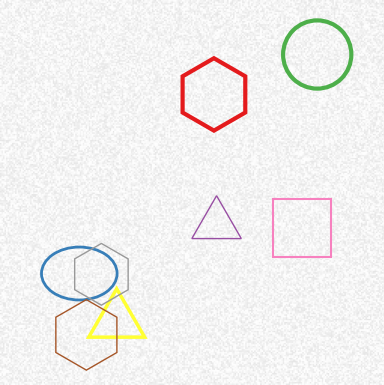[{"shape": "hexagon", "thickness": 3, "radius": 0.47, "center": [0.556, 0.755]}, {"shape": "oval", "thickness": 2, "radius": 0.49, "center": [0.206, 0.29]}, {"shape": "circle", "thickness": 3, "radius": 0.44, "center": [0.824, 0.858]}, {"shape": "triangle", "thickness": 1, "radius": 0.37, "center": [0.563, 0.417]}, {"shape": "triangle", "thickness": 2.5, "radius": 0.42, "center": [0.303, 0.166]}, {"shape": "hexagon", "thickness": 1, "radius": 0.46, "center": [0.224, 0.13]}, {"shape": "square", "thickness": 1.5, "radius": 0.38, "center": [0.784, 0.407]}, {"shape": "hexagon", "thickness": 1, "radius": 0.4, "center": [0.263, 0.288]}]